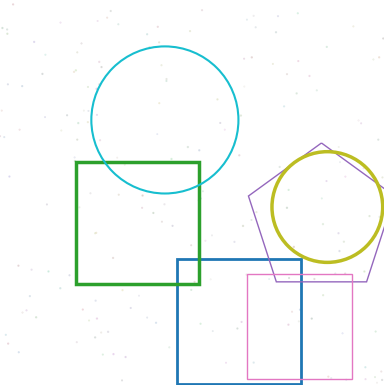[{"shape": "square", "thickness": 2, "radius": 0.81, "center": [0.62, 0.165]}, {"shape": "square", "thickness": 2.5, "radius": 0.8, "center": [0.357, 0.421]}, {"shape": "pentagon", "thickness": 1, "radius": 1.0, "center": [0.835, 0.429]}, {"shape": "square", "thickness": 1, "radius": 0.68, "center": [0.779, 0.152]}, {"shape": "circle", "thickness": 2.5, "radius": 0.72, "center": [0.85, 0.462]}, {"shape": "circle", "thickness": 1.5, "radius": 0.96, "center": [0.428, 0.688]}]